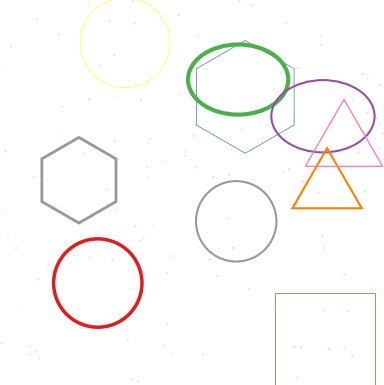[{"shape": "circle", "thickness": 2.5, "radius": 0.57, "center": [0.254, 0.265]}, {"shape": "hexagon", "thickness": 0.5, "radius": 0.73, "center": [0.637, 0.748]}, {"shape": "oval", "thickness": 3, "radius": 0.65, "center": [0.619, 0.793]}, {"shape": "oval", "thickness": 1.5, "radius": 0.67, "center": [0.839, 0.698]}, {"shape": "triangle", "thickness": 1.5, "radius": 0.52, "center": [0.85, 0.511]}, {"shape": "circle", "thickness": 0.5, "radius": 0.58, "center": [0.325, 0.889]}, {"shape": "square", "thickness": 0.5, "radius": 0.65, "center": [0.843, 0.108]}, {"shape": "triangle", "thickness": 1, "radius": 0.58, "center": [0.893, 0.626]}, {"shape": "hexagon", "thickness": 2, "radius": 0.56, "center": [0.205, 0.532]}, {"shape": "circle", "thickness": 1.5, "radius": 0.52, "center": [0.614, 0.425]}]